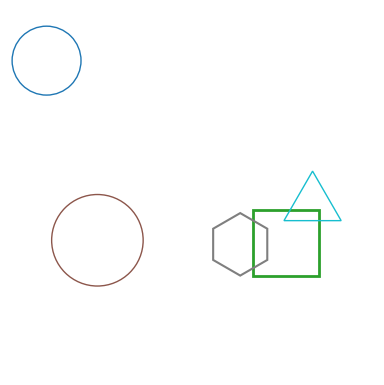[{"shape": "circle", "thickness": 1, "radius": 0.45, "center": [0.121, 0.843]}, {"shape": "square", "thickness": 2, "radius": 0.43, "center": [0.743, 0.37]}, {"shape": "circle", "thickness": 1, "radius": 0.59, "center": [0.253, 0.376]}, {"shape": "hexagon", "thickness": 1.5, "radius": 0.41, "center": [0.624, 0.365]}, {"shape": "triangle", "thickness": 1, "radius": 0.43, "center": [0.812, 0.47]}]